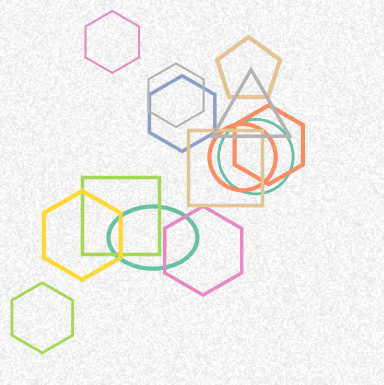[{"shape": "circle", "thickness": 2, "radius": 0.48, "center": [0.665, 0.593]}, {"shape": "oval", "thickness": 3, "radius": 0.58, "center": [0.397, 0.383]}, {"shape": "circle", "thickness": 3, "radius": 0.43, "center": [0.63, 0.592]}, {"shape": "hexagon", "thickness": 3, "radius": 0.51, "center": [0.698, 0.624]}, {"shape": "hexagon", "thickness": 2.5, "radius": 0.49, "center": [0.473, 0.705]}, {"shape": "hexagon", "thickness": 2.5, "radius": 0.58, "center": [0.528, 0.349]}, {"shape": "hexagon", "thickness": 1.5, "radius": 0.4, "center": [0.292, 0.891]}, {"shape": "hexagon", "thickness": 2, "radius": 0.45, "center": [0.11, 0.175]}, {"shape": "square", "thickness": 2.5, "radius": 0.5, "center": [0.314, 0.44]}, {"shape": "hexagon", "thickness": 3, "radius": 0.58, "center": [0.214, 0.389]}, {"shape": "square", "thickness": 2.5, "radius": 0.48, "center": [0.585, 0.564]}, {"shape": "pentagon", "thickness": 3, "radius": 0.43, "center": [0.646, 0.818]}, {"shape": "triangle", "thickness": 2.5, "radius": 0.58, "center": [0.652, 0.704]}, {"shape": "hexagon", "thickness": 1.5, "radius": 0.41, "center": [0.457, 0.753]}]